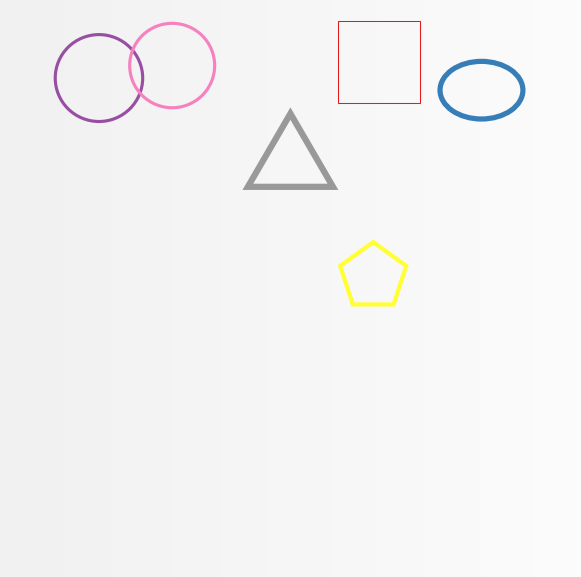[{"shape": "square", "thickness": 0.5, "radius": 0.35, "center": [0.652, 0.891]}, {"shape": "oval", "thickness": 2.5, "radius": 0.36, "center": [0.828, 0.843]}, {"shape": "circle", "thickness": 1.5, "radius": 0.38, "center": [0.17, 0.864]}, {"shape": "pentagon", "thickness": 2, "radius": 0.3, "center": [0.642, 0.52]}, {"shape": "circle", "thickness": 1.5, "radius": 0.37, "center": [0.296, 0.886]}, {"shape": "triangle", "thickness": 3, "radius": 0.42, "center": [0.5, 0.718]}]